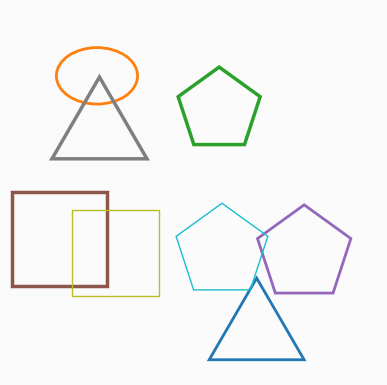[{"shape": "triangle", "thickness": 2, "radius": 0.71, "center": [0.662, 0.136]}, {"shape": "oval", "thickness": 2, "radius": 0.52, "center": [0.25, 0.803]}, {"shape": "pentagon", "thickness": 2.5, "radius": 0.56, "center": [0.566, 0.714]}, {"shape": "pentagon", "thickness": 2, "radius": 0.63, "center": [0.785, 0.341]}, {"shape": "square", "thickness": 2.5, "radius": 0.61, "center": [0.154, 0.379]}, {"shape": "triangle", "thickness": 2.5, "radius": 0.71, "center": [0.257, 0.658]}, {"shape": "square", "thickness": 1, "radius": 0.56, "center": [0.299, 0.344]}, {"shape": "pentagon", "thickness": 1, "radius": 0.62, "center": [0.573, 0.348]}]